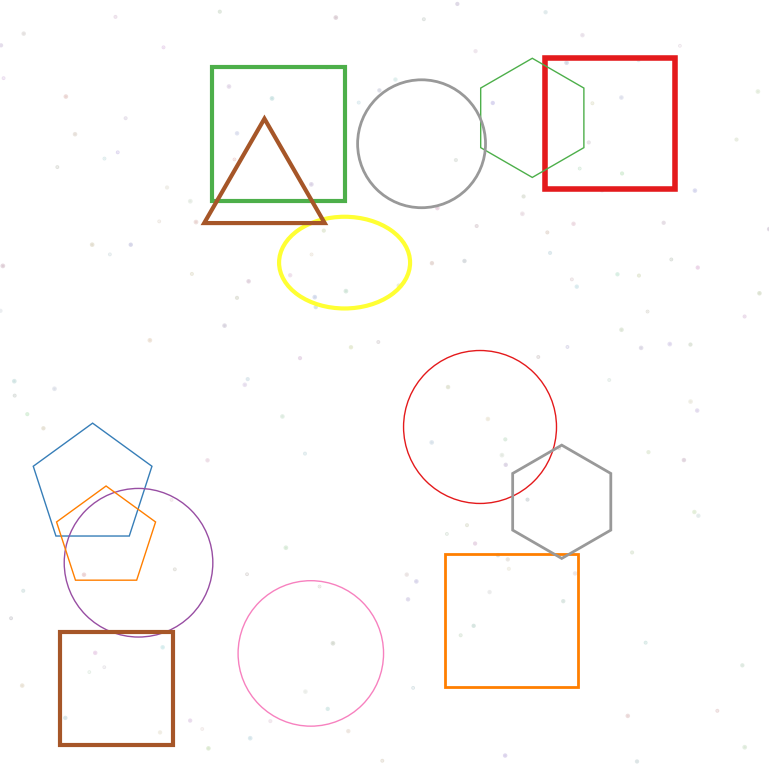[{"shape": "circle", "thickness": 0.5, "radius": 0.5, "center": [0.623, 0.445]}, {"shape": "square", "thickness": 2, "radius": 0.42, "center": [0.792, 0.84]}, {"shape": "pentagon", "thickness": 0.5, "radius": 0.41, "center": [0.12, 0.369]}, {"shape": "hexagon", "thickness": 0.5, "radius": 0.39, "center": [0.691, 0.847]}, {"shape": "square", "thickness": 1.5, "radius": 0.43, "center": [0.361, 0.826]}, {"shape": "circle", "thickness": 0.5, "radius": 0.48, "center": [0.18, 0.269]}, {"shape": "pentagon", "thickness": 0.5, "radius": 0.34, "center": [0.138, 0.301]}, {"shape": "square", "thickness": 1, "radius": 0.43, "center": [0.664, 0.194]}, {"shape": "oval", "thickness": 1.5, "radius": 0.43, "center": [0.448, 0.659]}, {"shape": "triangle", "thickness": 1.5, "radius": 0.45, "center": [0.343, 0.755]}, {"shape": "square", "thickness": 1.5, "radius": 0.37, "center": [0.151, 0.106]}, {"shape": "circle", "thickness": 0.5, "radius": 0.47, "center": [0.404, 0.151]}, {"shape": "circle", "thickness": 1, "radius": 0.42, "center": [0.547, 0.813]}, {"shape": "hexagon", "thickness": 1, "radius": 0.37, "center": [0.73, 0.348]}]